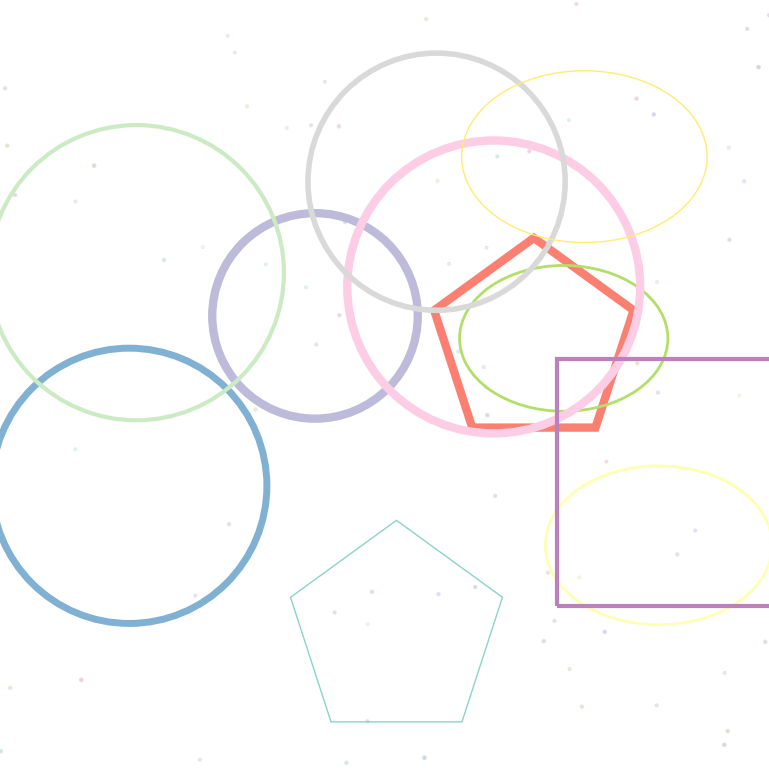[{"shape": "pentagon", "thickness": 0.5, "radius": 0.72, "center": [0.515, 0.18]}, {"shape": "oval", "thickness": 1, "radius": 0.74, "center": [0.855, 0.292]}, {"shape": "circle", "thickness": 3, "radius": 0.67, "center": [0.409, 0.59]}, {"shape": "pentagon", "thickness": 3, "radius": 0.68, "center": [0.693, 0.555]}, {"shape": "circle", "thickness": 2.5, "radius": 0.89, "center": [0.168, 0.369]}, {"shape": "oval", "thickness": 1, "radius": 0.68, "center": [0.732, 0.561]}, {"shape": "circle", "thickness": 3, "radius": 0.95, "center": [0.641, 0.627]}, {"shape": "circle", "thickness": 2, "radius": 0.84, "center": [0.567, 0.764]}, {"shape": "square", "thickness": 1.5, "radius": 0.8, "center": [0.883, 0.373]}, {"shape": "circle", "thickness": 1.5, "radius": 0.96, "center": [0.177, 0.646]}, {"shape": "oval", "thickness": 0.5, "radius": 0.8, "center": [0.759, 0.797]}]